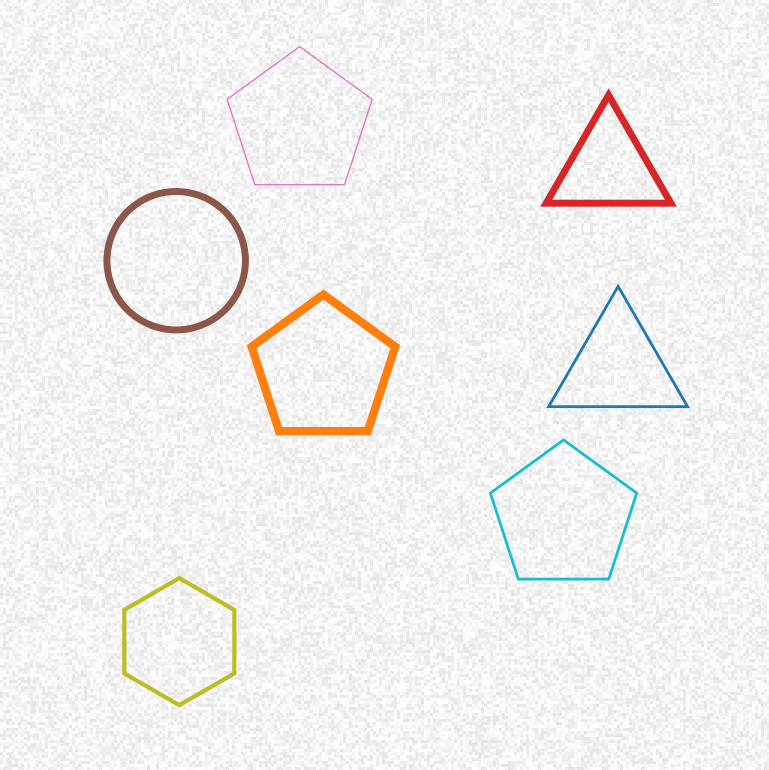[{"shape": "triangle", "thickness": 1, "radius": 0.52, "center": [0.803, 0.524]}, {"shape": "pentagon", "thickness": 3, "radius": 0.49, "center": [0.42, 0.519]}, {"shape": "triangle", "thickness": 2.5, "radius": 0.47, "center": [0.79, 0.783]}, {"shape": "circle", "thickness": 2.5, "radius": 0.45, "center": [0.229, 0.661]}, {"shape": "pentagon", "thickness": 0.5, "radius": 0.5, "center": [0.389, 0.84]}, {"shape": "hexagon", "thickness": 1.5, "radius": 0.41, "center": [0.233, 0.167]}, {"shape": "pentagon", "thickness": 1, "radius": 0.5, "center": [0.732, 0.329]}]